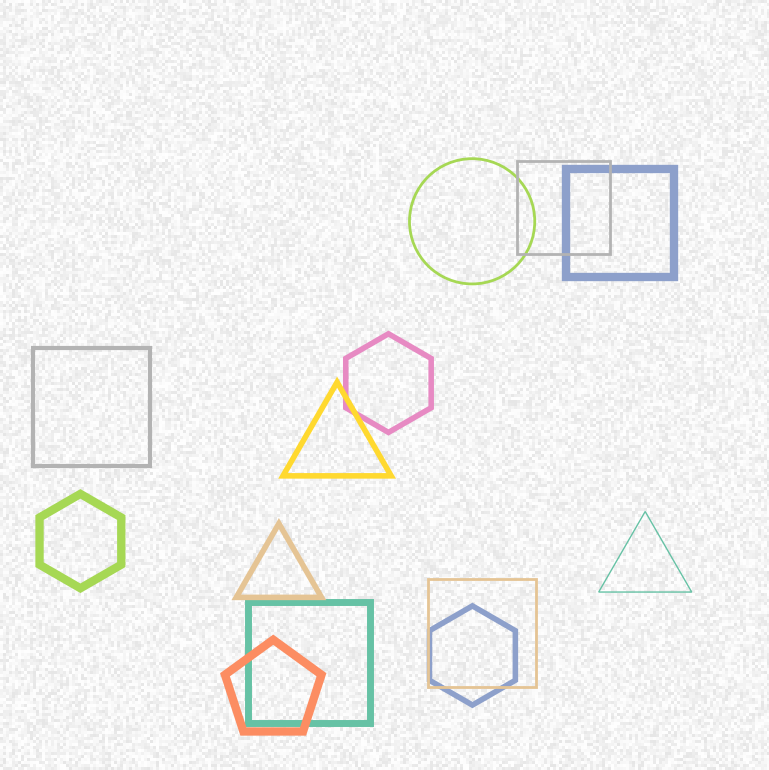[{"shape": "square", "thickness": 2.5, "radius": 0.39, "center": [0.402, 0.14]}, {"shape": "triangle", "thickness": 0.5, "radius": 0.35, "center": [0.838, 0.266]}, {"shape": "pentagon", "thickness": 3, "radius": 0.33, "center": [0.355, 0.103]}, {"shape": "hexagon", "thickness": 2, "radius": 0.32, "center": [0.614, 0.149]}, {"shape": "square", "thickness": 3, "radius": 0.35, "center": [0.806, 0.71]}, {"shape": "hexagon", "thickness": 2, "radius": 0.32, "center": [0.505, 0.502]}, {"shape": "hexagon", "thickness": 3, "radius": 0.31, "center": [0.104, 0.297]}, {"shape": "circle", "thickness": 1, "radius": 0.41, "center": [0.613, 0.713]}, {"shape": "triangle", "thickness": 2, "radius": 0.41, "center": [0.438, 0.423]}, {"shape": "triangle", "thickness": 2, "radius": 0.32, "center": [0.362, 0.256]}, {"shape": "square", "thickness": 1, "radius": 0.35, "center": [0.626, 0.178]}, {"shape": "square", "thickness": 1.5, "radius": 0.38, "center": [0.119, 0.472]}, {"shape": "square", "thickness": 1, "radius": 0.3, "center": [0.731, 0.731]}]